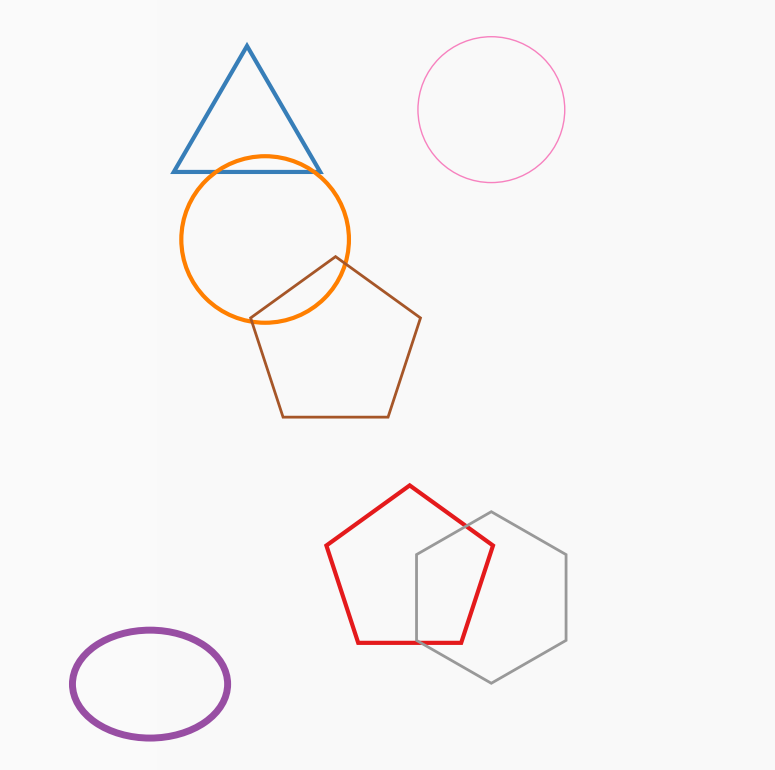[{"shape": "pentagon", "thickness": 1.5, "radius": 0.57, "center": [0.529, 0.257]}, {"shape": "triangle", "thickness": 1.5, "radius": 0.55, "center": [0.319, 0.831]}, {"shape": "oval", "thickness": 2.5, "radius": 0.5, "center": [0.194, 0.112]}, {"shape": "circle", "thickness": 1.5, "radius": 0.54, "center": [0.342, 0.689]}, {"shape": "pentagon", "thickness": 1, "radius": 0.58, "center": [0.433, 0.551]}, {"shape": "circle", "thickness": 0.5, "radius": 0.47, "center": [0.634, 0.858]}, {"shape": "hexagon", "thickness": 1, "radius": 0.56, "center": [0.634, 0.224]}]